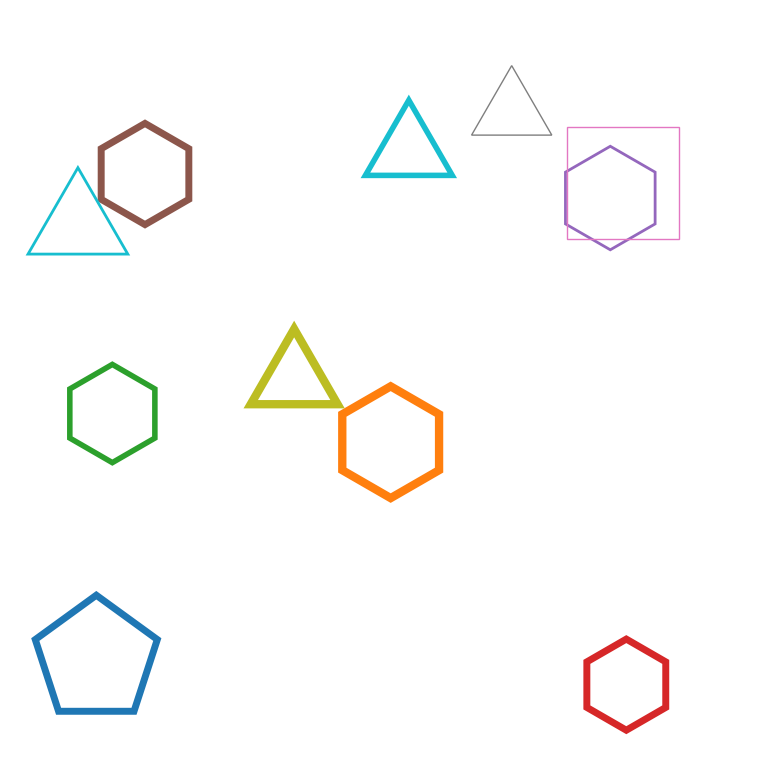[{"shape": "pentagon", "thickness": 2.5, "radius": 0.42, "center": [0.125, 0.144]}, {"shape": "hexagon", "thickness": 3, "radius": 0.36, "center": [0.507, 0.426]}, {"shape": "hexagon", "thickness": 2, "radius": 0.32, "center": [0.146, 0.463]}, {"shape": "hexagon", "thickness": 2.5, "radius": 0.3, "center": [0.813, 0.111]}, {"shape": "hexagon", "thickness": 1, "radius": 0.34, "center": [0.793, 0.743]}, {"shape": "hexagon", "thickness": 2.5, "radius": 0.33, "center": [0.188, 0.774]}, {"shape": "square", "thickness": 0.5, "radius": 0.36, "center": [0.809, 0.763]}, {"shape": "triangle", "thickness": 0.5, "radius": 0.3, "center": [0.665, 0.855]}, {"shape": "triangle", "thickness": 3, "radius": 0.33, "center": [0.382, 0.508]}, {"shape": "triangle", "thickness": 1, "radius": 0.37, "center": [0.101, 0.707]}, {"shape": "triangle", "thickness": 2, "radius": 0.33, "center": [0.531, 0.805]}]